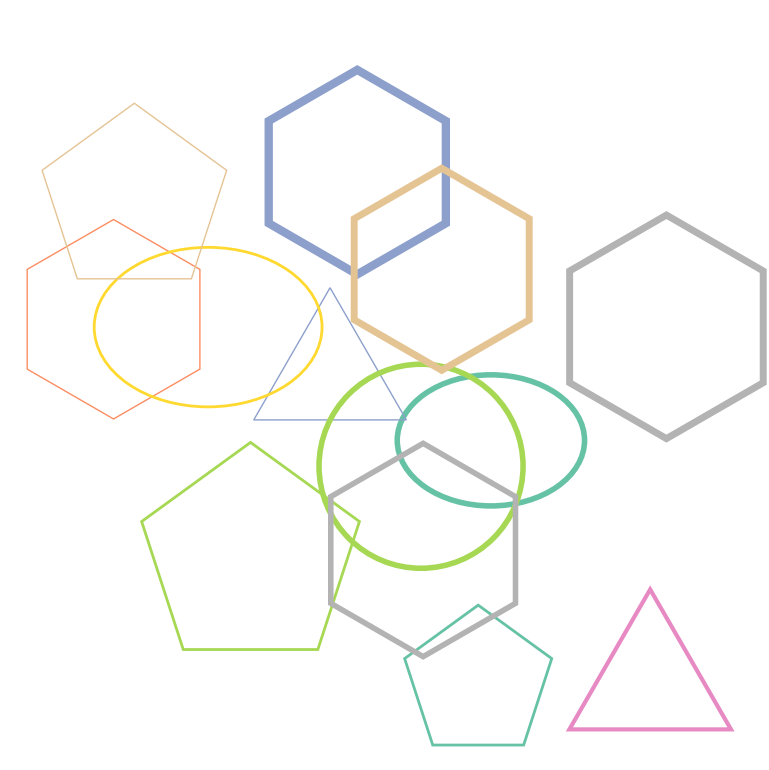[{"shape": "oval", "thickness": 2, "radius": 0.61, "center": [0.638, 0.428]}, {"shape": "pentagon", "thickness": 1, "radius": 0.5, "center": [0.621, 0.114]}, {"shape": "hexagon", "thickness": 0.5, "radius": 0.65, "center": [0.147, 0.585]}, {"shape": "triangle", "thickness": 0.5, "radius": 0.57, "center": [0.429, 0.512]}, {"shape": "hexagon", "thickness": 3, "radius": 0.66, "center": [0.464, 0.776]}, {"shape": "triangle", "thickness": 1.5, "radius": 0.61, "center": [0.844, 0.113]}, {"shape": "pentagon", "thickness": 1, "radius": 0.74, "center": [0.325, 0.277]}, {"shape": "circle", "thickness": 2, "radius": 0.66, "center": [0.547, 0.394]}, {"shape": "oval", "thickness": 1, "radius": 0.74, "center": [0.27, 0.575]}, {"shape": "pentagon", "thickness": 0.5, "radius": 0.63, "center": [0.175, 0.74]}, {"shape": "hexagon", "thickness": 2.5, "radius": 0.66, "center": [0.574, 0.65]}, {"shape": "hexagon", "thickness": 2.5, "radius": 0.73, "center": [0.865, 0.576]}, {"shape": "hexagon", "thickness": 2, "radius": 0.69, "center": [0.55, 0.286]}]